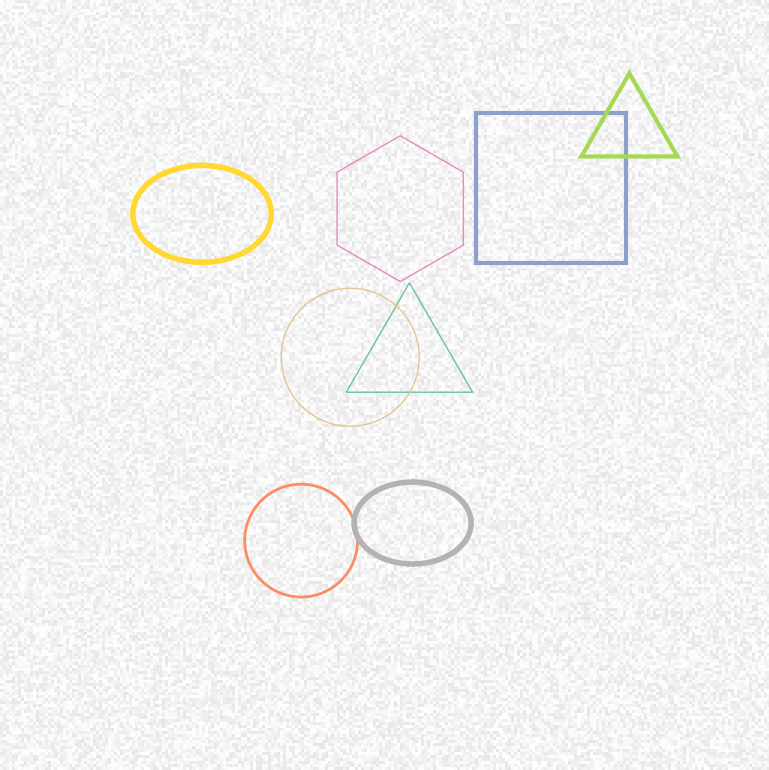[{"shape": "triangle", "thickness": 0.5, "radius": 0.47, "center": [0.532, 0.538]}, {"shape": "circle", "thickness": 1, "radius": 0.37, "center": [0.391, 0.298]}, {"shape": "square", "thickness": 1.5, "radius": 0.49, "center": [0.716, 0.756]}, {"shape": "hexagon", "thickness": 0.5, "radius": 0.47, "center": [0.52, 0.729]}, {"shape": "triangle", "thickness": 1.5, "radius": 0.36, "center": [0.817, 0.833]}, {"shape": "oval", "thickness": 2, "radius": 0.45, "center": [0.262, 0.722]}, {"shape": "circle", "thickness": 0.5, "radius": 0.45, "center": [0.455, 0.536]}, {"shape": "oval", "thickness": 2, "radius": 0.38, "center": [0.536, 0.321]}]